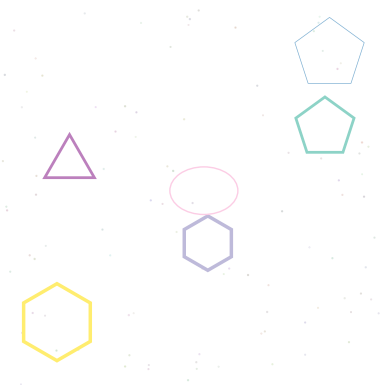[{"shape": "pentagon", "thickness": 2, "radius": 0.4, "center": [0.844, 0.669]}, {"shape": "hexagon", "thickness": 2.5, "radius": 0.35, "center": [0.54, 0.369]}, {"shape": "pentagon", "thickness": 0.5, "radius": 0.47, "center": [0.856, 0.86]}, {"shape": "oval", "thickness": 1, "radius": 0.44, "center": [0.53, 0.505]}, {"shape": "triangle", "thickness": 2, "radius": 0.37, "center": [0.181, 0.576]}, {"shape": "hexagon", "thickness": 2.5, "radius": 0.5, "center": [0.148, 0.163]}]